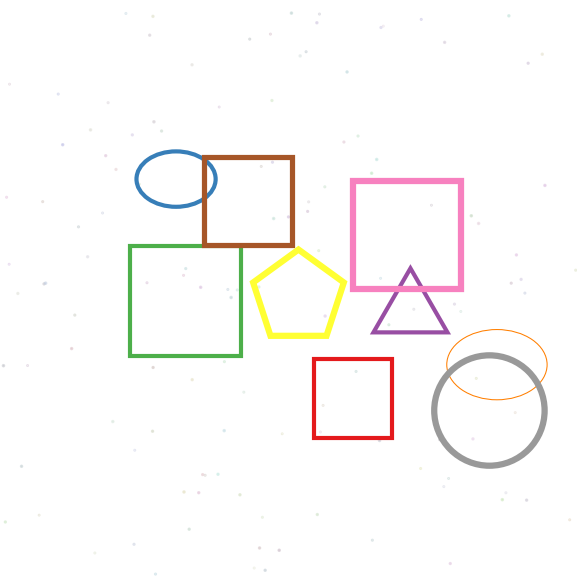[{"shape": "square", "thickness": 2, "radius": 0.34, "center": [0.612, 0.309]}, {"shape": "oval", "thickness": 2, "radius": 0.34, "center": [0.305, 0.689]}, {"shape": "square", "thickness": 2, "radius": 0.48, "center": [0.321, 0.478]}, {"shape": "triangle", "thickness": 2, "radius": 0.37, "center": [0.711, 0.461]}, {"shape": "oval", "thickness": 0.5, "radius": 0.43, "center": [0.861, 0.368]}, {"shape": "pentagon", "thickness": 3, "radius": 0.41, "center": [0.517, 0.484]}, {"shape": "square", "thickness": 2.5, "radius": 0.38, "center": [0.429, 0.651]}, {"shape": "square", "thickness": 3, "radius": 0.47, "center": [0.704, 0.592]}, {"shape": "circle", "thickness": 3, "radius": 0.48, "center": [0.847, 0.288]}]